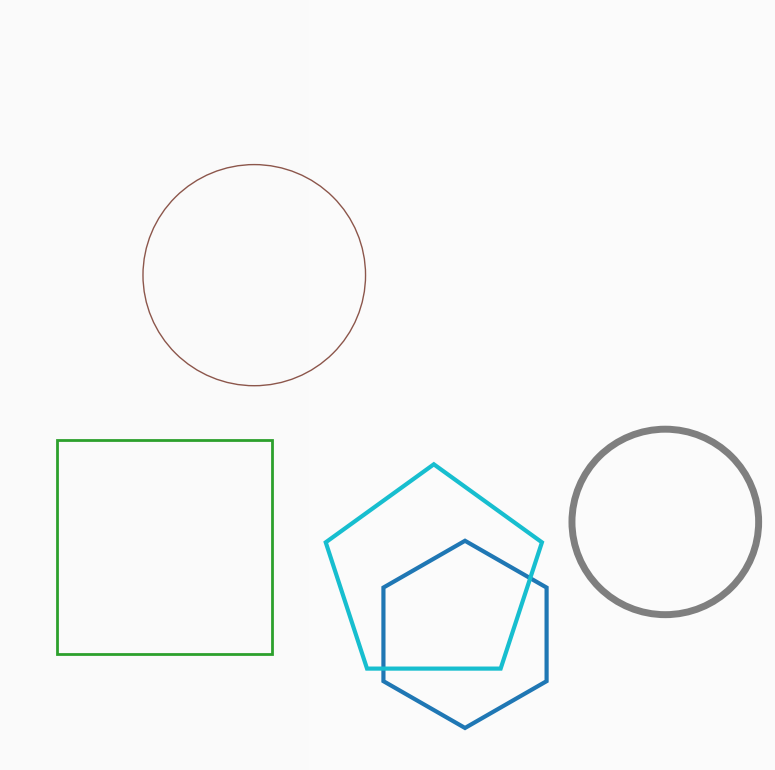[{"shape": "hexagon", "thickness": 1.5, "radius": 0.61, "center": [0.6, 0.176]}, {"shape": "square", "thickness": 1, "radius": 0.7, "center": [0.212, 0.29]}, {"shape": "circle", "thickness": 0.5, "radius": 0.72, "center": [0.328, 0.643]}, {"shape": "circle", "thickness": 2.5, "radius": 0.6, "center": [0.858, 0.322]}, {"shape": "pentagon", "thickness": 1.5, "radius": 0.73, "center": [0.56, 0.25]}]